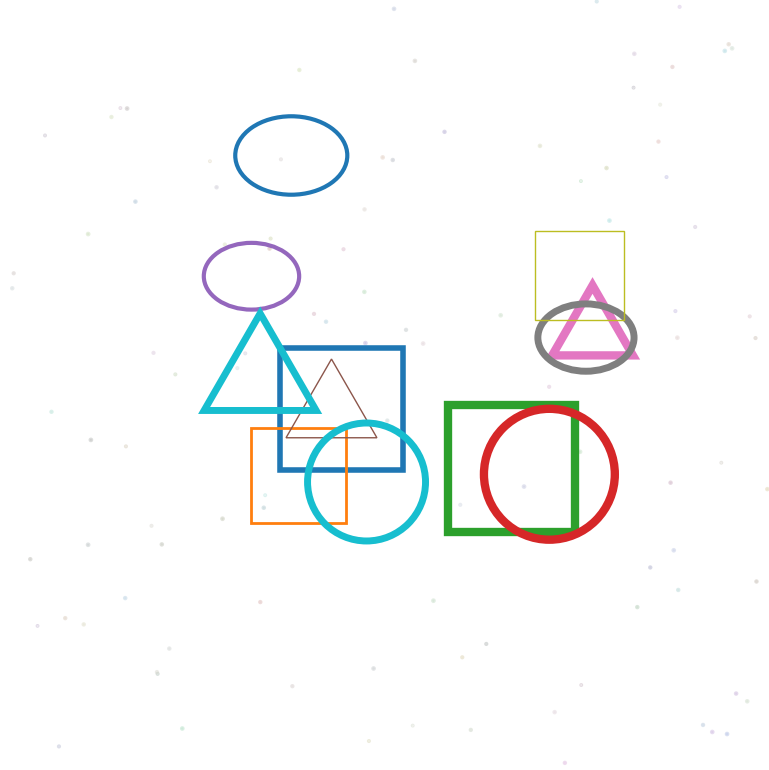[{"shape": "square", "thickness": 2, "radius": 0.4, "center": [0.443, 0.469]}, {"shape": "oval", "thickness": 1.5, "radius": 0.36, "center": [0.378, 0.798]}, {"shape": "square", "thickness": 1, "radius": 0.31, "center": [0.387, 0.382]}, {"shape": "square", "thickness": 3, "radius": 0.41, "center": [0.664, 0.392]}, {"shape": "circle", "thickness": 3, "radius": 0.42, "center": [0.713, 0.384]}, {"shape": "oval", "thickness": 1.5, "radius": 0.31, "center": [0.327, 0.641]}, {"shape": "triangle", "thickness": 0.5, "radius": 0.34, "center": [0.43, 0.466]}, {"shape": "triangle", "thickness": 3, "radius": 0.3, "center": [0.77, 0.569]}, {"shape": "oval", "thickness": 2.5, "radius": 0.31, "center": [0.761, 0.562]}, {"shape": "square", "thickness": 0.5, "radius": 0.29, "center": [0.753, 0.642]}, {"shape": "circle", "thickness": 2.5, "radius": 0.38, "center": [0.476, 0.374]}, {"shape": "triangle", "thickness": 2.5, "radius": 0.42, "center": [0.338, 0.509]}]